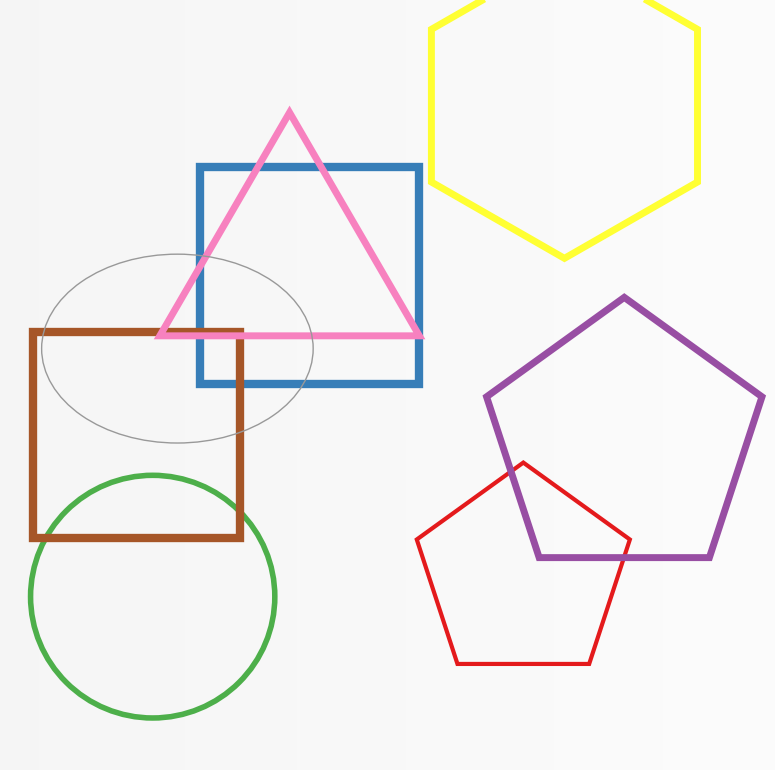[{"shape": "pentagon", "thickness": 1.5, "radius": 0.72, "center": [0.675, 0.255]}, {"shape": "square", "thickness": 3, "radius": 0.71, "center": [0.399, 0.642]}, {"shape": "circle", "thickness": 2, "radius": 0.79, "center": [0.197, 0.225]}, {"shape": "pentagon", "thickness": 2.5, "radius": 0.93, "center": [0.806, 0.427]}, {"shape": "hexagon", "thickness": 2.5, "radius": 0.99, "center": [0.728, 0.863]}, {"shape": "square", "thickness": 3, "radius": 0.67, "center": [0.176, 0.435]}, {"shape": "triangle", "thickness": 2.5, "radius": 0.97, "center": [0.374, 0.661]}, {"shape": "oval", "thickness": 0.5, "radius": 0.88, "center": [0.229, 0.547]}]